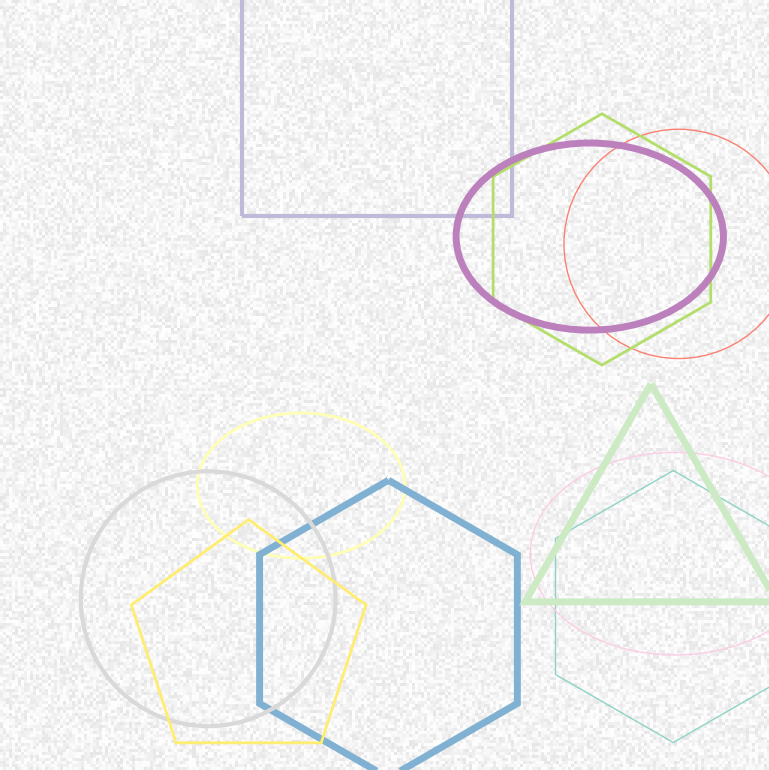[{"shape": "hexagon", "thickness": 0.5, "radius": 0.88, "center": [0.874, 0.212]}, {"shape": "oval", "thickness": 1, "radius": 0.67, "center": [0.391, 0.369]}, {"shape": "square", "thickness": 1.5, "radius": 0.88, "center": [0.49, 0.895]}, {"shape": "circle", "thickness": 0.5, "radius": 0.74, "center": [0.881, 0.683]}, {"shape": "hexagon", "thickness": 2.5, "radius": 0.97, "center": [0.505, 0.183]}, {"shape": "hexagon", "thickness": 1, "radius": 0.82, "center": [0.782, 0.689]}, {"shape": "oval", "thickness": 0.5, "radius": 0.94, "center": [0.877, 0.281]}, {"shape": "circle", "thickness": 1.5, "radius": 0.83, "center": [0.27, 0.222]}, {"shape": "oval", "thickness": 2.5, "radius": 0.87, "center": [0.766, 0.693]}, {"shape": "triangle", "thickness": 2.5, "radius": 0.94, "center": [0.845, 0.313]}, {"shape": "pentagon", "thickness": 1, "radius": 0.8, "center": [0.323, 0.165]}]